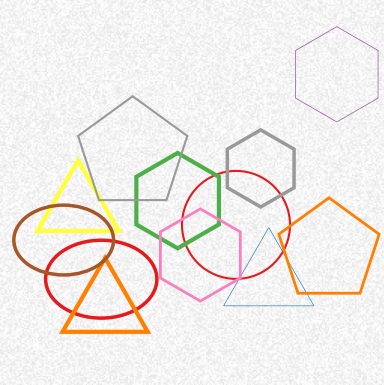[{"shape": "circle", "thickness": 1.5, "radius": 0.7, "center": [0.613, 0.416]}, {"shape": "oval", "thickness": 2.5, "radius": 0.72, "center": [0.263, 0.275]}, {"shape": "triangle", "thickness": 0.5, "radius": 0.68, "center": [0.698, 0.273]}, {"shape": "hexagon", "thickness": 3, "radius": 0.62, "center": [0.461, 0.479]}, {"shape": "hexagon", "thickness": 0.5, "radius": 0.62, "center": [0.875, 0.807]}, {"shape": "triangle", "thickness": 3, "radius": 0.64, "center": [0.273, 0.202]}, {"shape": "pentagon", "thickness": 2, "radius": 0.69, "center": [0.855, 0.349]}, {"shape": "triangle", "thickness": 3, "radius": 0.61, "center": [0.203, 0.461]}, {"shape": "oval", "thickness": 2.5, "radius": 0.65, "center": [0.165, 0.376]}, {"shape": "hexagon", "thickness": 2, "radius": 0.6, "center": [0.52, 0.338]}, {"shape": "pentagon", "thickness": 1.5, "radius": 0.75, "center": [0.345, 0.601]}, {"shape": "hexagon", "thickness": 2.5, "radius": 0.5, "center": [0.677, 0.563]}]